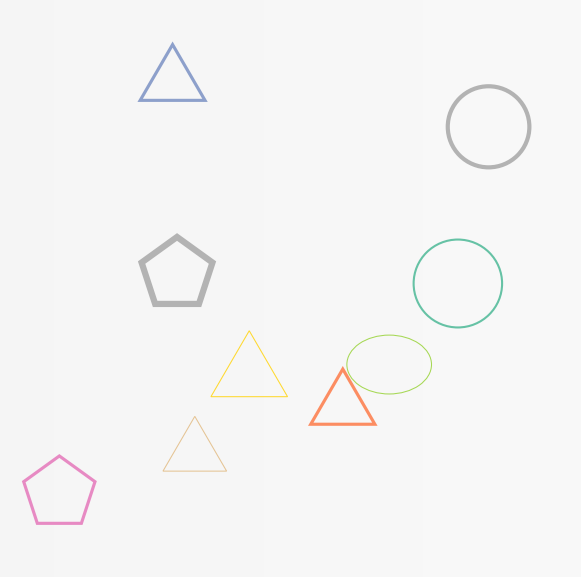[{"shape": "circle", "thickness": 1, "radius": 0.38, "center": [0.788, 0.508]}, {"shape": "triangle", "thickness": 1.5, "radius": 0.32, "center": [0.59, 0.296]}, {"shape": "triangle", "thickness": 1.5, "radius": 0.32, "center": [0.297, 0.858]}, {"shape": "pentagon", "thickness": 1.5, "radius": 0.32, "center": [0.102, 0.145]}, {"shape": "oval", "thickness": 0.5, "radius": 0.36, "center": [0.67, 0.368]}, {"shape": "triangle", "thickness": 0.5, "radius": 0.38, "center": [0.429, 0.35]}, {"shape": "triangle", "thickness": 0.5, "radius": 0.32, "center": [0.335, 0.215]}, {"shape": "circle", "thickness": 2, "radius": 0.35, "center": [0.841, 0.78]}, {"shape": "pentagon", "thickness": 3, "radius": 0.32, "center": [0.305, 0.525]}]